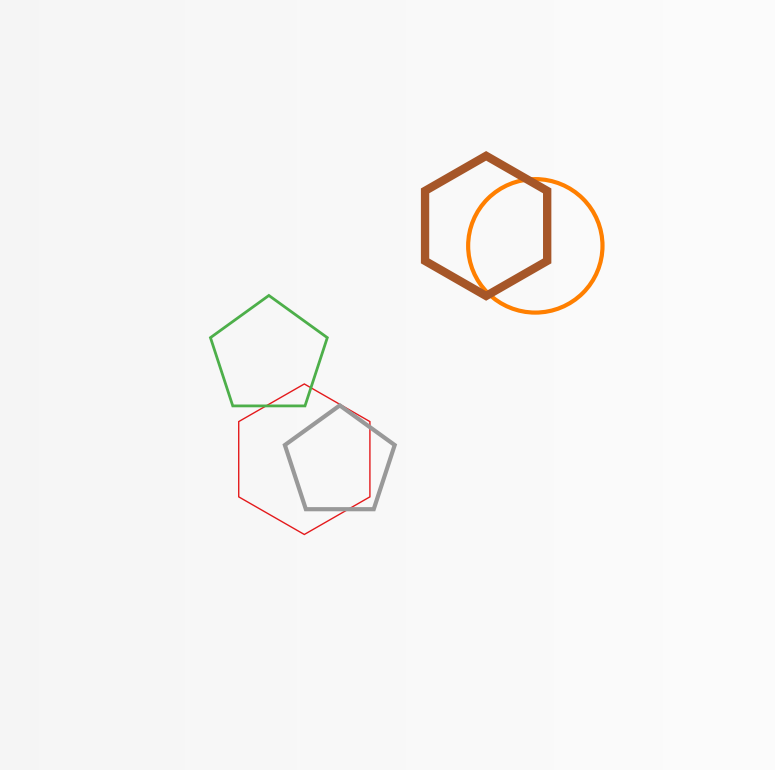[{"shape": "hexagon", "thickness": 0.5, "radius": 0.49, "center": [0.393, 0.404]}, {"shape": "pentagon", "thickness": 1, "radius": 0.4, "center": [0.347, 0.537]}, {"shape": "circle", "thickness": 1.5, "radius": 0.43, "center": [0.691, 0.681]}, {"shape": "hexagon", "thickness": 3, "radius": 0.45, "center": [0.627, 0.707]}, {"shape": "pentagon", "thickness": 1.5, "radius": 0.37, "center": [0.438, 0.399]}]